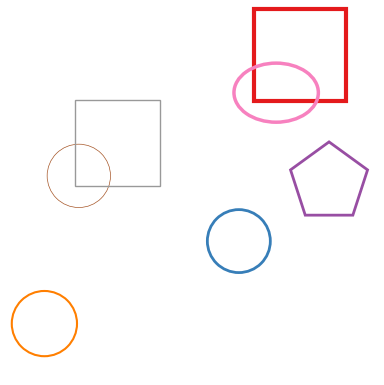[{"shape": "square", "thickness": 3, "radius": 0.6, "center": [0.778, 0.857]}, {"shape": "circle", "thickness": 2, "radius": 0.41, "center": [0.62, 0.374]}, {"shape": "pentagon", "thickness": 2, "radius": 0.53, "center": [0.855, 0.526]}, {"shape": "circle", "thickness": 1.5, "radius": 0.42, "center": [0.115, 0.16]}, {"shape": "circle", "thickness": 0.5, "radius": 0.41, "center": [0.205, 0.543]}, {"shape": "oval", "thickness": 2.5, "radius": 0.55, "center": [0.717, 0.759]}, {"shape": "square", "thickness": 1, "radius": 0.56, "center": [0.305, 0.628]}]